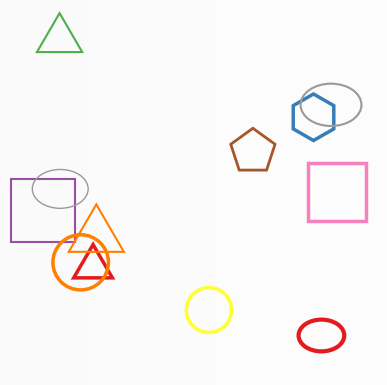[{"shape": "triangle", "thickness": 2.5, "radius": 0.29, "center": [0.24, 0.307]}, {"shape": "oval", "thickness": 3, "radius": 0.29, "center": [0.829, 0.129]}, {"shape": "hexagon", "thickness": 2.5, "radius": 0.3, "center": [0.809, 0.695]}, {"shape": "triangle", "thickness": 1.5, "radius": 0.34, "center": [0.154, 0.898]}, {"shape": "square", "thickness": 1.5, "radius": 0.41, "center": [0.111, 0.453]}, {"shape": "triangle", "thickness": 1.5, "radius": 0.41, "center": [0.249, 0.387]}, {"shape": "circle", "thickness": 2.5, "radius": 0.36, "center": [0.208, 0.319]}, {"shape": "circle", "thickness": 2.5, "radius": 0.29, "center": [0.539, 0.195]}, {"shape": "pentagon", "thickness": 2, "radius": 0.3, "center": [0.653, 0.607]}, {"shape": "square", "thickness": 2.5, "radius": 0.37, "center": [0.87, 0.501]}, {"shape": "oval", "thickness": 1, "radius": 0.36, "center": [0.155, 0.509]}, {"shape": "oval", "thickness": 1.5, "radius": 0.39, "center": [0.854, 0.728]}]